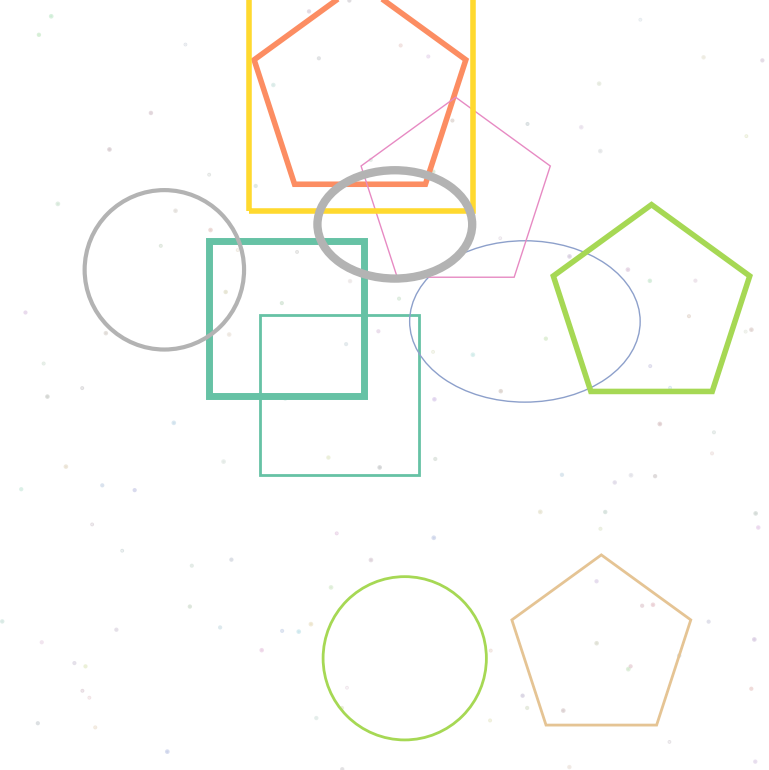[{"shape": "square", "thickness": 2.5, "radius": 0.5, "center": [0.372, 0.587]}, {"shape": "square", "thickness": 1, "radius": 0.52, "center": [0.441, 0.487]}, {"shape": "pentagon", "thickness": 2, "radius": 0.72, "center": [0.468, 0.878]}, {"shape": "oval", "thickness": 0.5, "radius": 0.75, "center": [0.682, 0.583]}, {"shape": "pentagon", "thickness": 0.5, "radius": 0.65, "center": [0.592, 0.744]}, {"shape": "circle", "thickness": 1, "radius": 0.53, "center": [0.526, 0.145]}, {"shape": "pentagon", "thickness": 2, "radius": 0.67, "center": [0.846, 0.6]}, {"shape": "square", "thickness": 2, "radius": 0.73, "center": [0.469, 0.871]}, {"shape": "pentagon", "thickness": 1, "radius": 0.61, "center": [0.781, 0.157]}, {"shape": "circle", "thickness": 1.5, "radius": 0.52, "center": [0.213, 0.65]}, {"shape": "oval", "thickness": 3, "radius": 0.5, "center": [0.513, 0.709]}]